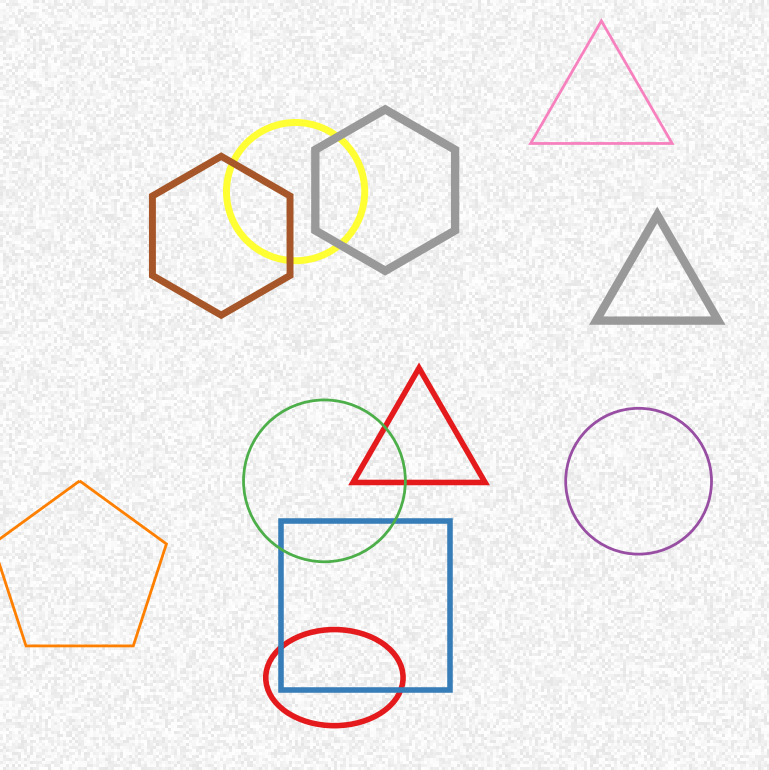[{"shape": "triangle", "thickness": 2, "radius": 0.5, "center": [0.544, 0.423]}, {"shape": "oval", "thickness": 2, "radius": 0.45, "center": [0.434, 0.12]}, {"shape": "square", "thickness": 2, "radius": 0.55, "center": [0.475, 0.214]}, {"shape": "circle", "thickness": 1, "radius": 0.53, "center": [0.421, 0.376]}, {"shape": "circle", "thickness": 1, "radius": 0.47, "center": [0.829, 0.375]}, {"shape": "pentagon", "thickness": 1, "radius": 0.59, "center": [0.103, 0.257]}, {"shape": "circle", "thickness": 2.5, "radius": 0.45, "center": [0.384, 0.751]}, {"shape": "hexagon", "thickness": 2.5, "radius": 0.52, "center": [0.287, 0.694]}, {"shape": "triangle", "thickness": 1, "radius": 0.53, "center": [0.781, 0.867]}, {"shape": "triangle", "thickness": 3, "radius": 0.46, "center": [0.854, 0.629]}, {"shape": "hexagon", "thickness": 3, "radius": 0.52, "center": [0.5, 0.753]}]